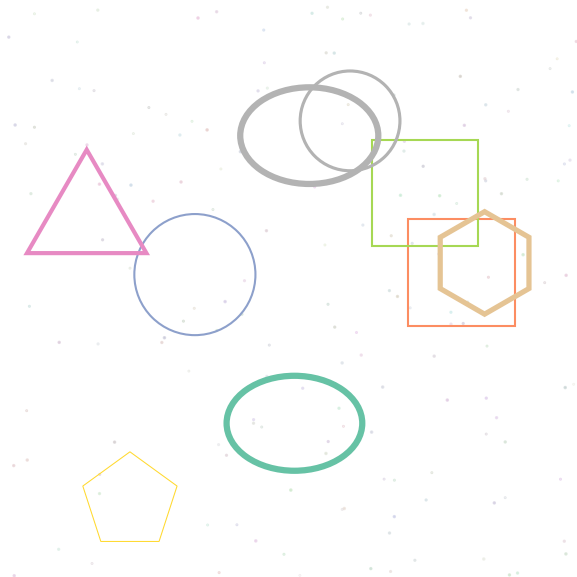[{"shape": "oval", "thickness": 3, "radius": 0.59, "center": [0.51, 0.266]}, {"shape": "square", "thickness": 1, "radius": 0.46, "center": [0.799, 0.527]}, {"shape": "circle", "thickness": 1, "radius": 0.52, "center": [0.337, 0.524]}, {"shape": "triangle", "thickness": 2, "radius": 0.6, "center": [0.15, 0.621]}, {"shape": "square", "thickness": 1, "radius": 0.46, "center": [0.736, 0.665]}, {"shape": "pentagon", "thickness": 0.5, "radius": 0.43, "center": [0.225, 0.131]}, {"shape": "hexagon", "thickness": 2.5, "radius": 0.44, "center": [0.839, 0.544]}, {"shape": "oval", "thickness": 3, "radius": 0.6, "center": [0.536, 0.764]}, {"shape": "circle", "thickness": 1.5, "radius": 0.43, "center": [0.606, 0.79]}]